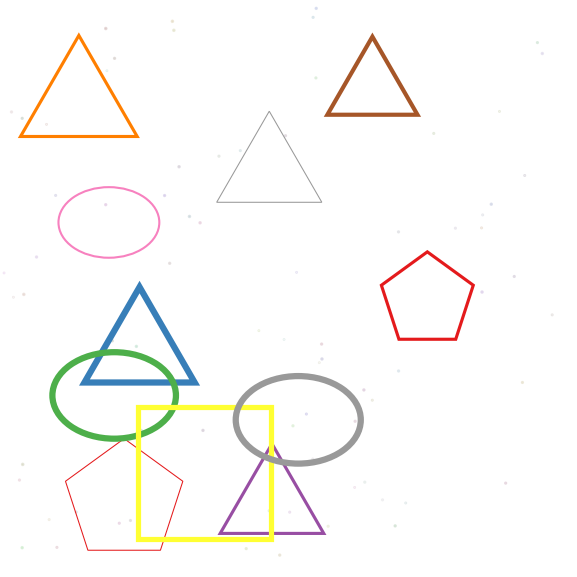[{"shape": "pentagon", "thickness": 0.5, "radius": 0.53, "center": [0.215, 0.133]}, {"shape": "pentagon", "thickness": 1.5, "radius": 0.42, "center": [0.74, 0.479]}, {"shape": "triangle", "thickness": 3, "radius": 0.55, "center": [0.242, 0.392]}, {"shape": "oval", "thickness": 3, "radius": 0.53, "center": [0.198, 0.314]}, {"shape": "triangle", "thickness": 1.5, "radius": 0.52, "center": [0.471, 0.127]}, {"shape": "triangle", "thickness": 1.5, "radius": 0.58, "center": [0.137, 0.821]}, {"shape": "square", "thickness": 2.5, "radius": 0.58, "center": [0.353, 0.18]}, {"shape": "triangle", "thickness": 2, "radius": 0.45, "center": [0.645, 0.846]}, {"shape": "oval", "thickness": 1, "radius": 0.44, "center": [0.189, 0.614]}, {"shape": "triangle", "thickness": 0.5, "radius": 0.53, "center": [0.466, 0.701]}, {"shape": "oval", "thickness": 3, "radius": 0.54, "center": [0.516, 0.272]}]